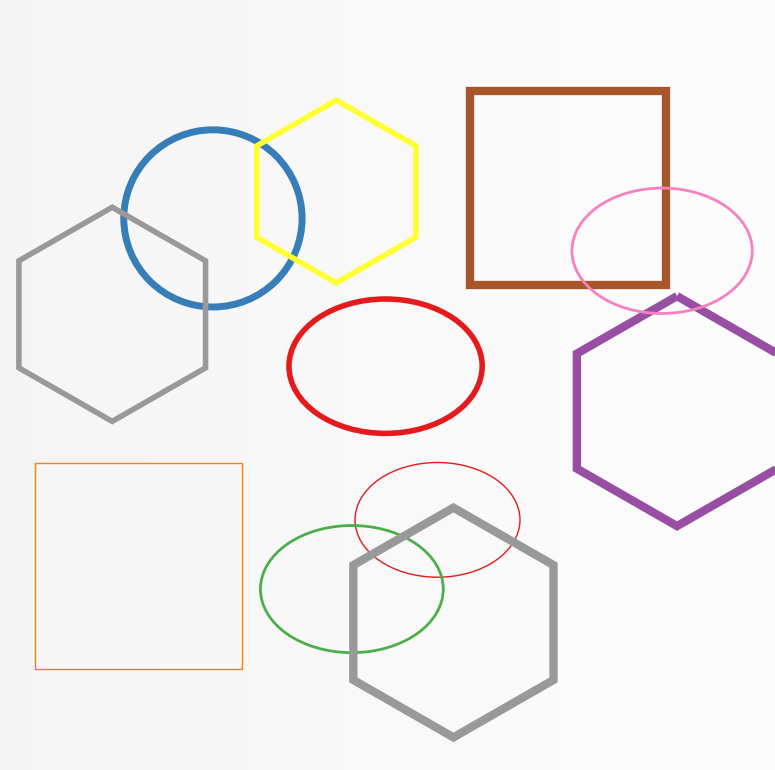[{"shape": "oval", "thickness": 2, "radius": 0.62, "center": [0.497, 0.524]}, {"shape": "oval", "thickness": 0.5, "radius": 0.53, "center": [0.565, 0.325]}, {"shape": "circle", "thickness": 2.5, "radius": 0.58, "center": [0.275, 0.716]}, {"shape": "oval", "thickness": 1, "radius": 0.59, "center": [0.454, 0.235]}, {"shape": "hexagon", "thickness": 3, "radius": 0.75, "center": [0.874, 0.466]}, {"shape": "square", "thickness": 0.5, "radius": 0.67, "center": [0.179, 0.264]}, {"shape": "hexagon", "thickness": 2, "radius": 0.59, "center": [0.434, 0.751]}, {"shape": "square", "thickness": 3, "radius": 0.63, "center": [0.733, 0.756]}, {"shape": "oval", "thickness": 1, "radius": 0.58, "center": [0.854, 0.674]}, {"shape": "hexagon", "thickness": 2, "radius": 0.7, "center": [0.145, 0.592]}, {"shape": "hexagon", "thickness": 3, "radius": 0.75, "center": [0.585, 0.192]}]